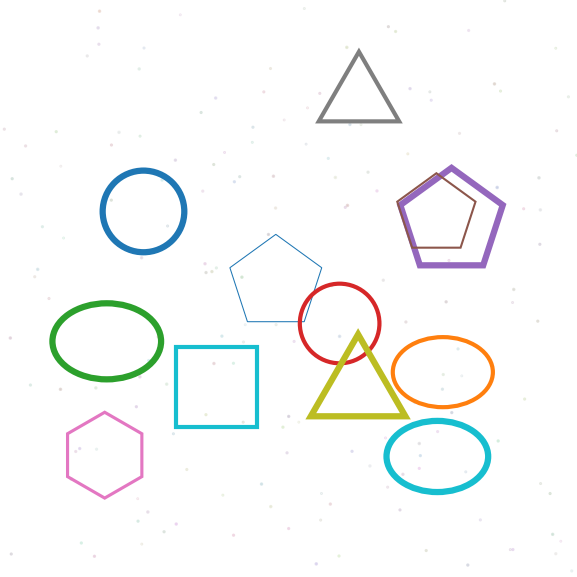[{"shape": "circle", "thickness": 3, "radius": 0.35, "center": [0.248, 0.633]}, {"shape": "pentagon", "thickness": 0.5, "radius": 0.42, "center": [0.478, 0.51]}, {"shape": "oval", "thickness": 2, "radius": 0.43, "center": [0.767, 0.355]}, {"shape": "oval", "thickness": 3, "radius": 0.47, "center": [0.185, 0.408]}, {"shape": "circle", "thickness": 2, "radius": 0.34, "center": [0.588, 0.439]}, {"shape": "pentagon", "thickness": 3, "radius": 0.47, "center": [0.782, 0.615]}, {"shape": "pentagon", "thickness": 1, "radius": 0.36, "center": [0.756, 0.628]}, {"shape": "hexagon", "thickness": 1.5, "radius": 0.37, "center": [0.181, 0.211]}, {"shape": "triangle", "thickness": 2, "radius": 0.4, "center": [0.622, 0.829]}, {"shape": "triangle", "thickness": 3, "radius": 0.47, "center": [0.62, 0.326]}, {"shape": "square", "thickness": 2, "radius": 0.35, "center": [0.375, 0.329]}, {"shape": "oval", "thickness": 3, "radius": 0.44, "center": [0.757, 0.209]}]